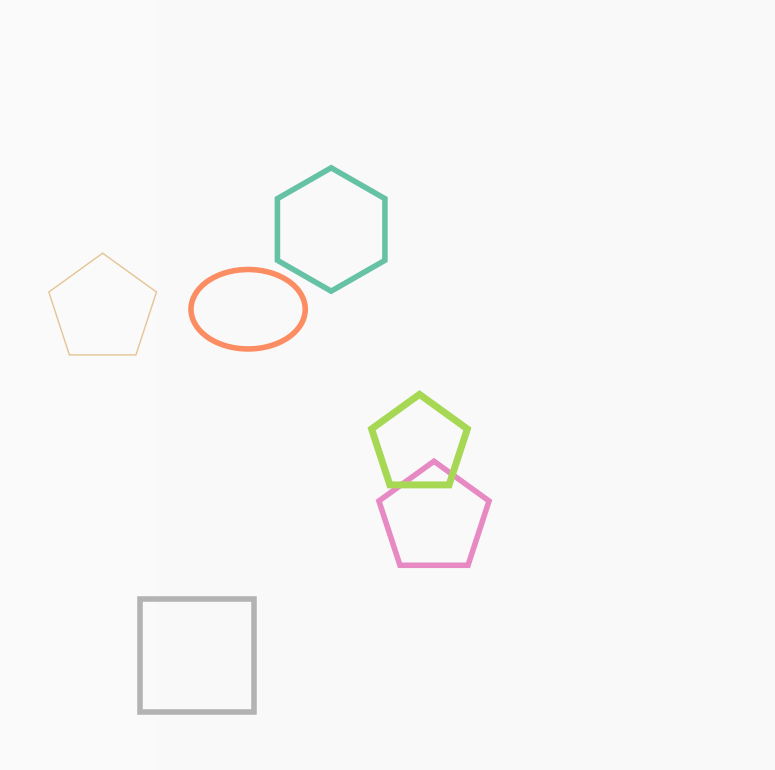[{"shape": "hexagon", "thickness": 2, "radius": 0.4, "center": [0.427, 0.702]}, {"shape": "oval", "thickness": 2, "radius": 0.37, "center": [0.32, 0.598]}, {"shape": "pentagon", "thickness": 2, "radius": 0.37, "center": [0.56, 0.326]}, {"shape": "pentagon", "thickness": 2.5, "radius": 0.32, "center": [0.541, 0.423]}, {"shape": "pentagon", "thickness": 0.5, "radius": 0.37, "center": [0.132, 0.598]}, {"shape": "square", "thickness": 2, "radius": 0.37, "center": [0.254, 0.149]}]